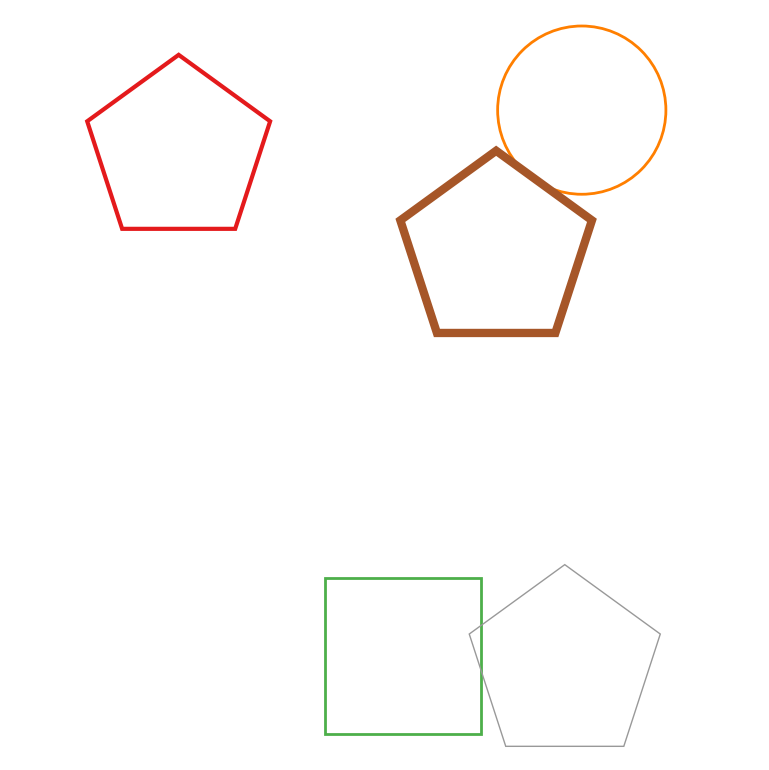[{"shape": "pentagon", "thickness": 1.5, "radius": 0.62, "center": [0.232, 0.804]}, {"shape": "square", "thickness": 1, "radius": 0.51, "center": [0.523, 0.148]}, {"shape": "circle", "thickness": 1, "radius": 0.55, "center": [0.756, 0.857]}, {"shape": "pentagon", "thickness": 3, "radius": 0.65, "center": [0.644, 0.673]}, {"shape": "pentagon", "thickness": 0.5, "radius": 0.65, "center": [0.733, 0.136]}]